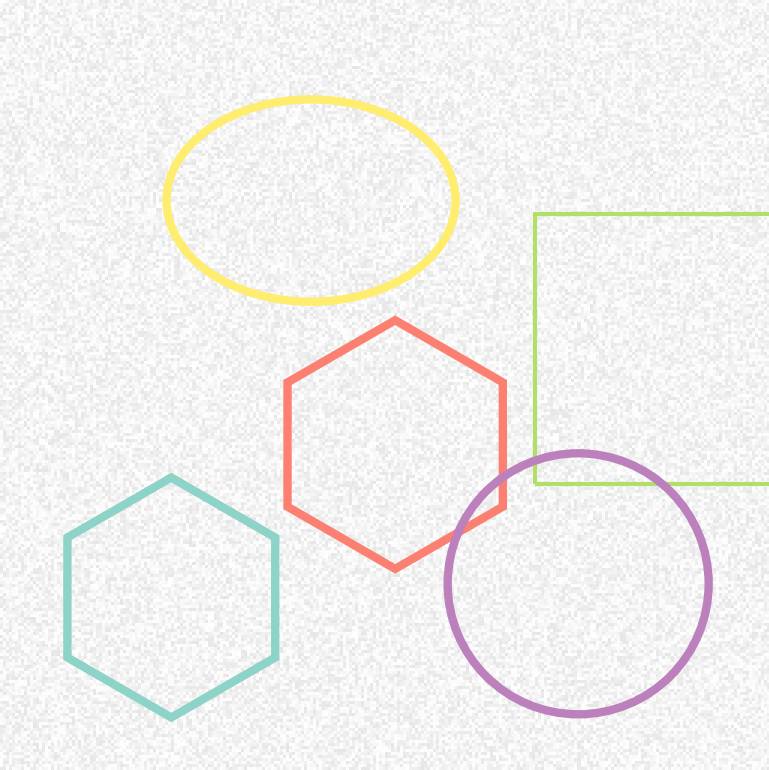[{"shape": "hexagon", "thickness": 3, "radius": 0.78, "center": [0.222, 0.224]}, {"shape": "hexagon", "thickness": 3, "radius": 0.81, "center": [0.513, 0.423]}, {"shape": "square", "thickness": 1.5, "radius": 0.88, "center": [0.87, 0.547]}, {"shape": "circle", "thickness": 3, "radius": 0.85, "center": [0.751, 0.242]}, {"shape": "oval", "thickness": 3, "radius": 0.94, "center": [0.404, 0.74]}]